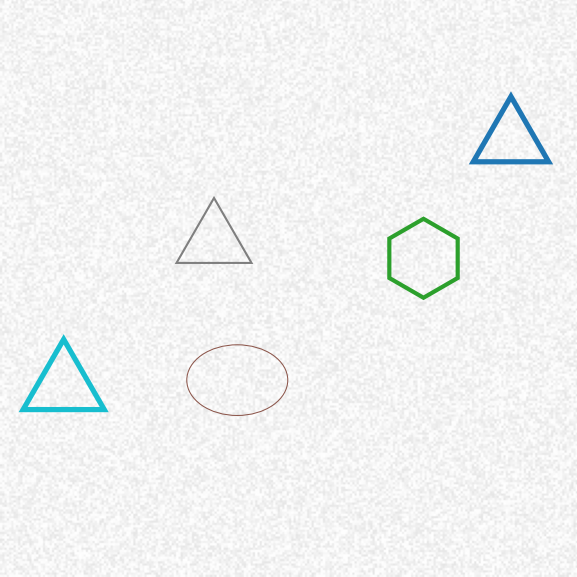[{"shape": "triangle", "thickness": 2.5, "radius": 0.38, "center": [0.885, 0.757]}, {"shape": "hexagon", "thickness": 2, "radius": 0.34, "center": [0.733, 0.552]}, {"shape": "oval", "thickness": 0.5, "radius": 0.44, "center": [0.411, 0.341]}, {"shape": "triangle", "thickness": 1, "radius": 0.37, "center": [0.371, 0.581]}, {"shape": "triangle", "thickness": 2.5, "radius": 0.41, "center": [0.11, 0.33]}]